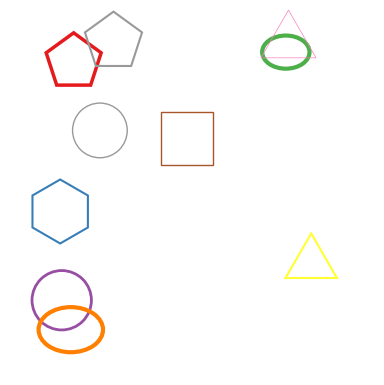[{"shape": "pentagon", "thickness": 2.5, "radius": 0.38, "center": [0.191, 0.84]}, {"shape": "hexagon", "thickness": 1.5, "radius": 0.42, "center": [0.156, 0.451]}, {"shape": "oval", "thickness": 3, "radius": 0.31, "center": [0.742, 0.865]}, {"shape": "circle", "thickness": 2, "radius": 0.39, "center": [0.16, 0.22]}, {"shape": "oval", "thickness": 3, "radius": 0.42, "center": [0.184, 0.144]}, {"shape": "triangle", "thickness": 1.5, "radius": 0.39, "center": [0.808, 0.316]}, {"shape": "square", "thickness": 1, "radius": 0.34, "center": [0.486, 0.64]}, {"shape": "triangle", "thickness": 0.5, "radius": 0.41, "center": [0.749, 0.891]}, {"shape": "circle", "thickness": 1, "radius": 0.36, "center": [0.259, 0.661]}, {"shape": "pentagon", "thickness": 1.5, "radius": 0.39, "center": [0.295, 0.892]}]